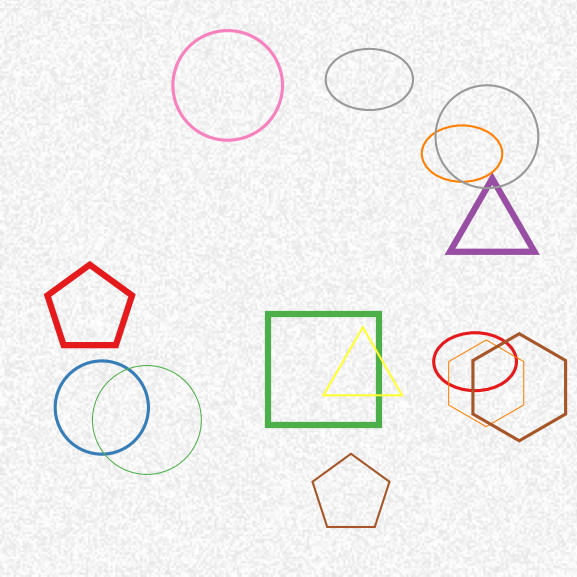[{"shape": "oval", "thickness": 1.5, "radius": 0.36, "center": [0.823, 0.373]}, {"shape": "pentagon", "thickness": 3, "radius": 0.38, "center": [0.155, 0.464]}, {"shape": "circle", "thickness": 1.5, "radius": 0.4, "center": [0.176, 0.293]}, {"shape": "circle", "thickness": 0.5, "radius": 0.47, "center": [0.254, 0.272]}, {"shape": "square", "thickness": 3, "radius": 0.48, "center": [0.56, 0.359]}, {"shape": "triangle", "thickness": 3, "radius": 0.42, "center": [0.852, 0.605]}, {"shape": "hexagon", "thickness": 0.5, "radius": 0.38, "center": [0.842, 0.335]}, {"shape": "oval", "thickness": 1, "radius": 0.35, "center": [0.8, 0.733]}, {"shape": "triangle", "thickness": 1, "radius": 0.39, "center": [0.628, 0.354]}, {"shape": "hexagon", "thickness": 1.5, "radius": 0.46, "center": [0.899, 0.329]}, {"shape": "pentagon", "thickness": 1, "radius": 0.35, "center": [0.608, 0.143]}, {"shape": "circle", "thickness": 1.5, "radius": 0.47, "center": [0.394, 0.851]}, {"shape": "circle", "thickness": 1, "radius": 0.45, "center": [0.843, 0.762]}, {"shape": "oval", "thickness": 1, "radius": 0.38, "center": [0.64, 0.862]}]